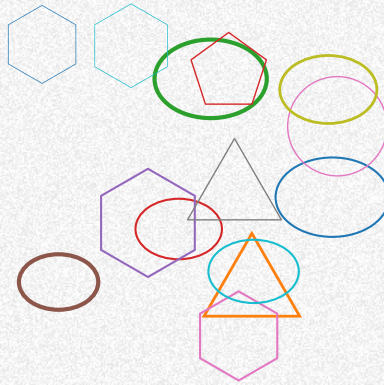[{"shape": "hexagon", "thickness": 0.5, "radius": 0.51, "center": [0.109, 0.885]}, {"shape": "oval", "thickness": 1.5, "radius": 0.74, "center": [0.863, 0.488]}, {"shape": "triangle", "thickness": 2, "radius": 0.72, "center": [0.654, 0.25]}, {"shape": "oval", "thickness": 3, "radius": 0.73, "center": [0.547, 0.795]}, {"shape": "oval", "thickness": 1.5, "radius": 0.56, "center": [0.464, 0.405]}, {"shape": "pentagon", "thickness": 1, "radius": 0.51, "center": [0.594, 0.813]}, {"shape": "hexagon", "thickness": 1.5, "radius": 0.7, "center": [0.384, 0.421]}, {"shape": "oval", "thickness": 3, "radius": 0.51, "center": [0.152, 0.268]}, {"shape": "circle", "thickness": 1, "radius": 0.64, "center": [0.876, 0.672]}, {"shape": "hexagon", "thickness": 1.5, "radius": 0.58, "center": [0.62, 0.127]}, {"shape": "triangle", "thickness": 1, "radius": 0.7, "center": [0.609, 0.499]}, {"shape": "oval", "thickness": 2, "radius": 0.63, "center": [0.853, 0.768]}, {"shape": "oval", "thickness": 1.5, "radius": 0.59, "center": [0.659, 0.295]}, {"shape": "hexagon", "thickness": 0.5, "radius": 0.54, "center": [0.34, 0.881]}]